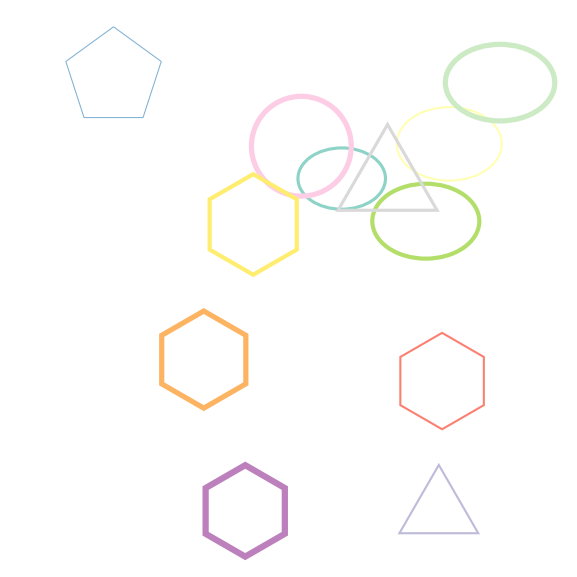[{"shape": "oval", "thickness": 1.5, "radius": 0.38, "center": [0.592, 0.69]}, {"shape": "oval", "thickness": 1, "radius": 0.45, "center": [0.778, 0.75]}, {"shape": "triangle", "thickness": 1, "radius": 0.39, "center": [0.76, 0.115]}, {"shape": "hexagon", "thickness": 1, "radius": 0.42, "center": [0.766, 0.339]}, {"shape": "pentagon", "thickness": 0.5, "radius": 0.43, "center": [0.197, 0.866]}, {"shape": "hexagon", "thickness": 2.5, "radius": 0.42, "center": [0.353, 0.376]}, {"shape": "oval", "thickness": 2, "radius": 0.46, "center": [0.737, 0.616]}, {"shape": "circle", "thickness": 2.5, "radius": 0.43, "center": [0.522, 0.746]}, {"shape": "triangle", "thickness": 1.5, "radius": 0.49, "center": [0.671, 0.685]}, {"shape": "hexagon", "thickness": 3, "radius": 0.4, "center": [0.425, 0.114]}, {"shape": "oval", "thickness": 2.5, "radius": 0.47, "center": [0.866, 0.856]}, {"shape": "hexagon", "thickness": 2, "radius": 0.44, "center": [0.438, 0.61]}]